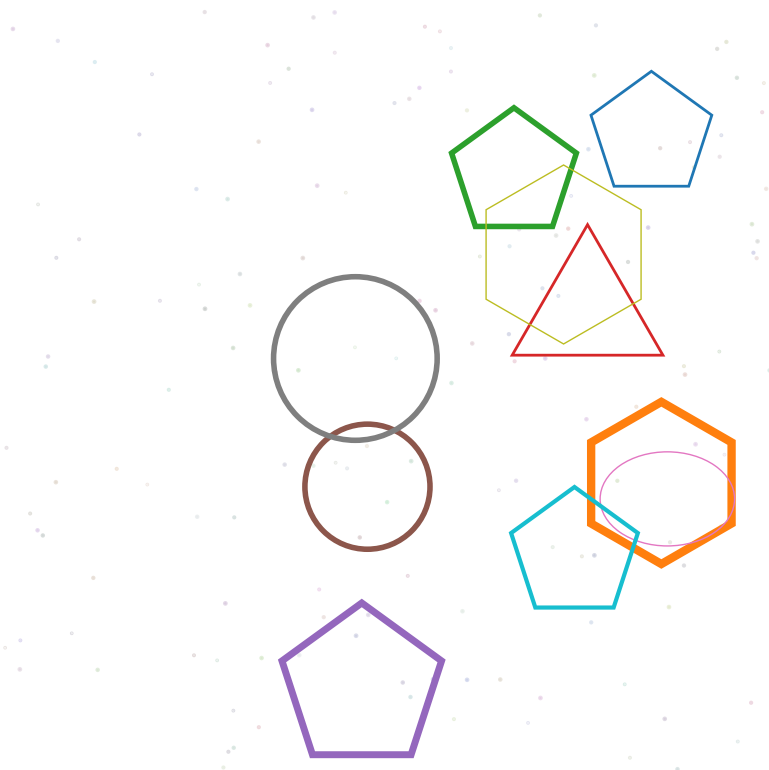[{"shape": "pentagon", "thickness": 1, "radius": 0.41, "center": [0.846, 0.825]}, {"shape": "hexagon", "thickness": 3, "radius": 0.53, "center": [0.859, 0.373]}, {"shape": "pentagon", "thickness": 2, "radius": 0.43, "center": [0.668, 0.775]}, {"shape": "triangle", "thickness": 1, "radius": 0.57, "center": [0.763, 0.595]}, {"shape": "pentagon", "thickness": 2.5, "radius": 0.54, "center": [0.47, 0.108]}, {"shape": "circle", "thickness": 2, "radius": 0.41, "center": [0.477, 0.368]}, {"shape": "oval", "thickness": 0.5, "radius": 0.44, "center": [0.867, 0.352]}, {"shape": "circle", "thickness": 2, "radius": 0.53, "center": [0.462, 0.534]}, {"shape": "hexagon", "thickness": 0.5, "radius": 0.58, "center": [0.732, 0.67]}, {"shape": "pentagon", "thickness": 1.5, "radius": 0.43, "center": [0.746, 0.281]}]